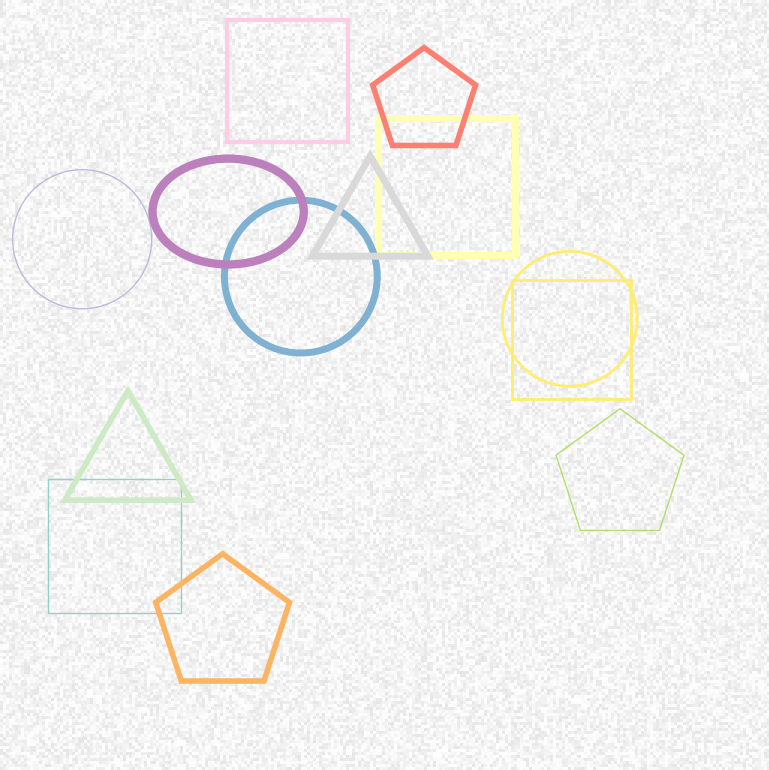[{"shape": "square", "thickness": 0.5, "radius": 0.43, "center": [0.149, 0.291]}, {"shape": "square", "thickness": 2.5, "radius": 0.44, "center": [0.58, 0.758]}, {"shape": "circle", "thickness": 0.5, "radius": 0.45, "center": [0.107, 0.689]}, {"shape": "pentagon", "thickness": 2, "radius": 0.35, "center": [0.551, 0.868]}, {"shape": "circle", "thickness": 2.5, "radius": 0.5, "center": [0.391, 0.641]}, {"shape": "pentagon", "thickness": 2, "radius": 0.46, "center": [0.289, 0.189]}, {"shape": "pentagon", "thickness": 0.5, "radius": 0.44, "center": [0.805, 0.382]}, {"shape": "square", "thickness": 1.5, "radius": 0.39, "center": [0.373, 0.895]}, {"shape": "triangle", "thickness": 2.5, "radius": 0.43, "center": [0.481, 0.711]}, {"shape": "oval", "thickness": 3, "radius": 0.49, "center": [0.296, 0.725]}, {"shape": "triangle", "thickness": 2, "radius": 0.47, "center": [0.166, 0.398]}, {"shape": "square", "thickness": 1, "radius": 0.39, "center": [0.742, 0.559]}, {"shape": "circle", "thickness": 1, "radius": 0.44, "center": [0.74, 0.586]}]